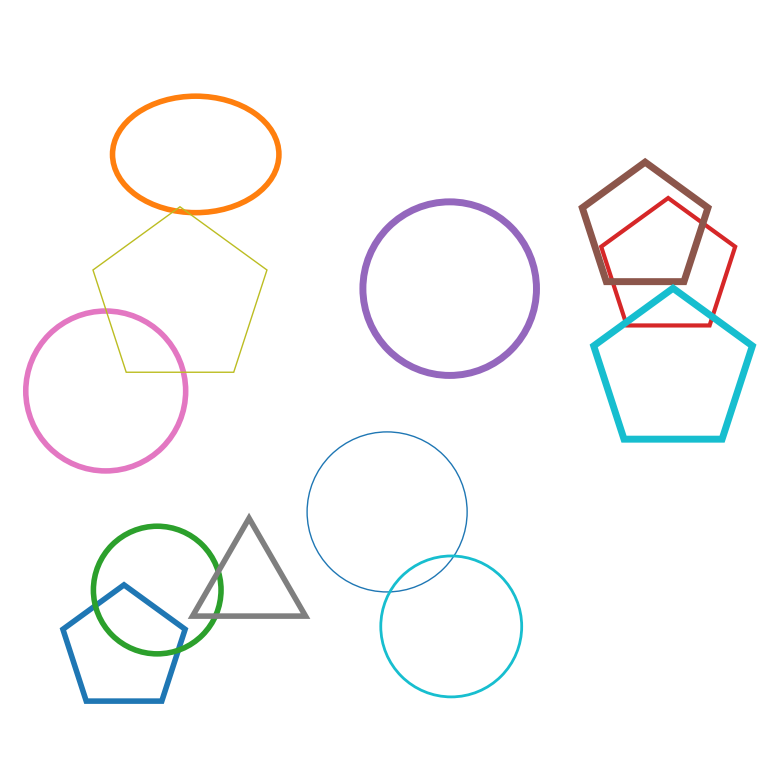[{"shape": "pentagon", "thickness": 2, "radius": 0.42, "center": [0.161, 0.157]}, {"shape": "circle", "thickness": 0.5, "radius": 0.52, "center": [0.503, 0.335]}, {"shape": "oval", "thickness": 2, "radius": 0.54, "center": [0.254, 0.799]}, {"shape": "circle", "thickness": 2, "radius": 0.41, "center": [0.204, 0.234]}, {"shape": "pentagon", "thickness": 1.5, "radius": 0.46, "center": [0.868, 0.651]}, {"shape": "circle", "thickness": 2.5, "radius": 0.56, "center": [0.584, 0.625]}, {"shape": "pentagon", "thickness": 2.5, "radius": 0.43, "center": [0.838, 0.704]}, {"shape": "circle", "thickness": 2, "radius": 0.52, "center": [0.137, 0.492]}, {"shape": "triangle", "thickness": 2, "radius": 0.42, "center": [0.323, 0.242]}, {"shape": "pentagon", "thickness": 0.5, "radius": 0.59, "center": [0.234, 0.613]}, {"shape": "circle", "thickness": 1, "radius": 0.46, "center": [0.586, 0.186]}, {"shape": "pentagon", "thickness": 2.5, "radius": 0.54, "center": [0.874, 0.517]}]